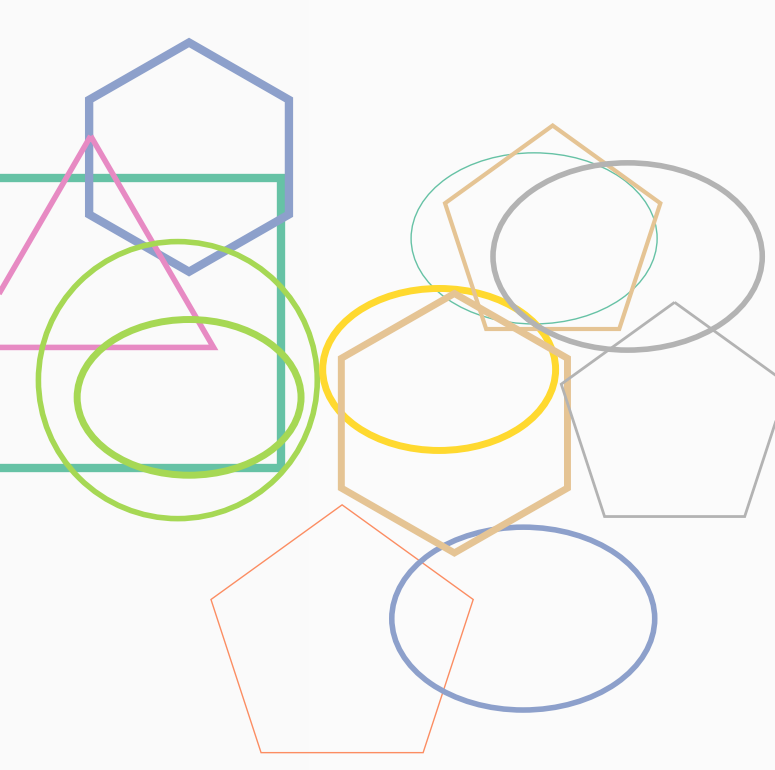[{"shape": "oval", "thickness": 0.5, "radius": 0.79, "center": [0.689, 0.69]}, {"shape": "square", "thickness": 3, "radius": 0.94, "center": [0.174, 0.58]}, {"shape": "pentagon", "thickness": 0.5, "radius": 0.89, "center": [0.441, 0.166]}, {"shape": "oval", "thickness": 2, "radius": 0.85, "center": [0.675, 0.197]}, {"shape": "hexagon", "thickness": 3, "radius": 0.74, "center": [0.244, 0.796]}, {"shape": "triangle", "thickness": 2, "radius": 0.92, "center": [0.117, 0.64]}, {"shape": "oval", "thickness": 2.5, "radius": 0.72, "center": [0.244, 0.484]}, {"shape": "circle", "thickness": 2, "radius": 0.9, "center": [0.229, 0.506]}, {"shape": "oval", "thickness": 2.5, "radius": 0.75, "center": [0.567, 0.52]}, {"shape": "pentagon", "thickness": 1.5, "radius": 0.73, "center": [0.713, 0.691]}, {"shape": "hexagon", "thickness": 2.5, "radius": 0.84, "center": [0.586, 0.45]}, {"shape": "pentagon", "thickness": 1, "radius": 0.77, "center": [0.87, 0.454]}, {"shape": "oval", "thickness": 2, "radius": 0.87, "center": [0.81, 0.667]}]